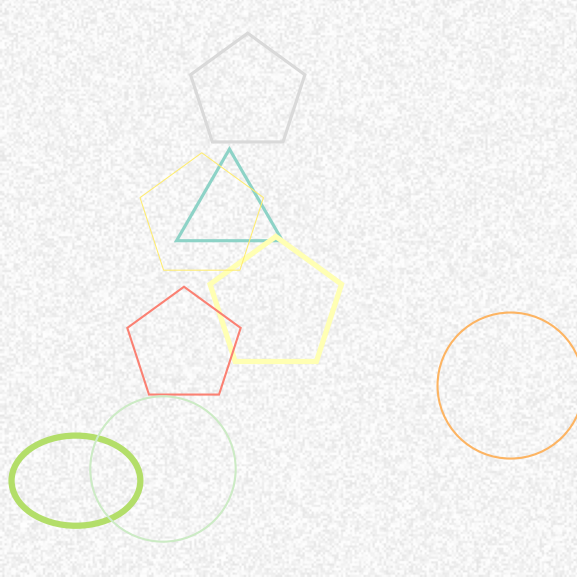[{"shape": "triangle", "thickness": 1.5, "radius": 0.53, "center": [0.397, 0.635]}, {"shape": "pentagon", "thickness": 2.5, "radius": 0.6, "center": [0.478, 0.47]}, {"shape": "pentagon", "thickness": 1, "radius": 0.52, "center": [0.319, 0.399]}, {"shape": "circle", "thickness": 1, "radius": 0.63, "center": [0.884, 0.332]}, {"shape": "oval", "thickness": 3, "radius": 0.56, "center": [0.132, 0.167]}, {"shape": "pentagon", "thickness": 1.5, "radius": 0.52, "center": [0.429, 0.838]}, {"shape": "circle", "thickness": 1, "radius": 0.63, "center": [0.282, 0.187]}, {"shape": "pentagon", "thickness": 0.5, "radius": 0.56, "center": [0.349, 0.622]}]